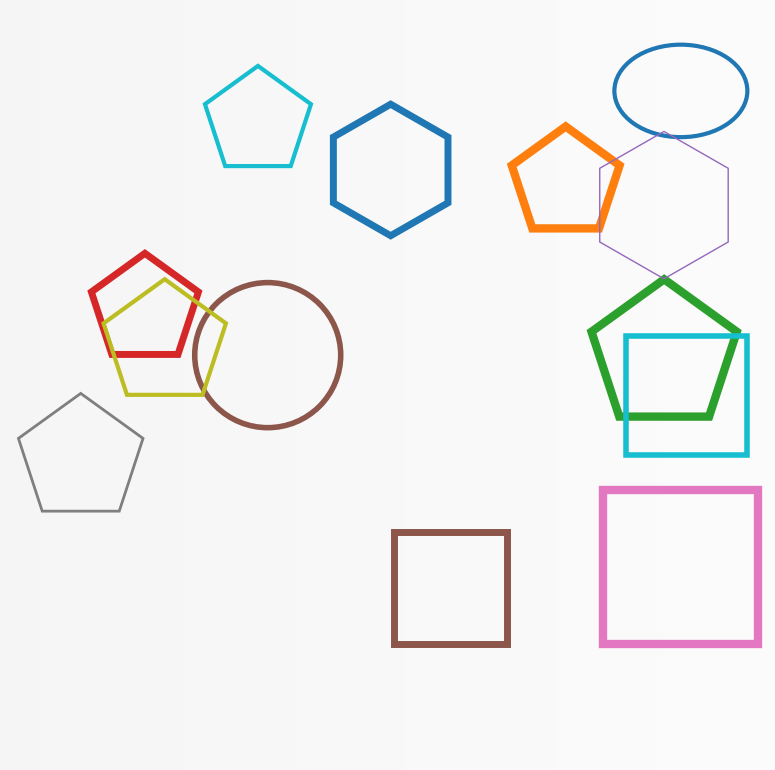[{"shape": "hexagon", "thickness": 2.5, "radius": 0.43, "center": [0.504, 0.779]}, {"shape": "oval", "thickness": 1.5, "radius": 0.43, "center": [0.879, 0.882]}, {"shape": "pentagon", "thickness": 3, "radius": 0.37, "center": [0.73, 0.763]}, {"shape": "pentagon", "thickness": 3, "radius": 0.49, "center": [0.857, 0.539]}, {"shape": "pentagon", "thickness": 2.5, "radius": 0.36, "center": [0.187, 0.598]}, {"shape": "hexagon", "thickness": 0.5, "radius": 0.48, "center": [0.857, 0.734]}, {"shape": "square", "thickness": 2.5, "radius": 0.36, "center": [0.581, 0.237]}, {"shape": "circle", "thickness": 2, "radius": 0.47, "center": [0.345, 0.539]}, {"shape": "square", "thickness": 3, "radius": 0.5, "center": [0.878, 0.264]}, {"shape": "pentagon", "thickness": 1, "radius": 0.42, "center": [0.104, 0.405]}, {"shape": "pentagon", "thickness": 1.5, "radius": 0.42, "center": [0.213, 0.554]}, {"shape": "pentagon", "thickness": 1.5, "radius": 0.36, "center": [0.333, 0.842]}, {"shape": "square", "thickness": 2, "radius": 0.39, "center": [0.886, 0.486]}]